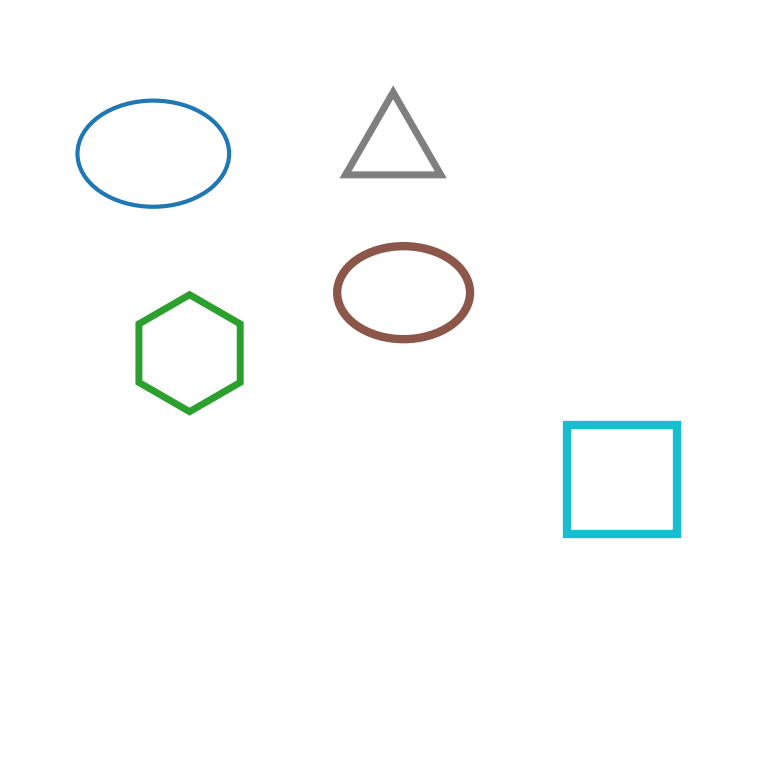[{"shape": "oval", "thickness": 1.5, "radius": 0.49, "center": [0.199, 0.8]}, {"shape": "hexagon", "thickness": 2.5, "radius": 0.38, "center": [0.246, 0.541]}, {"shape": "oval", "thickness": 3, "radius": 0.43, "center": [0.524, 0.62]}, {"shape": "triangle", "thickness": 2.5, "radius": 0.36, "center": [0.511, 0.809]}, {"shape": "square", "thickness": 3, "radius": 0.36, "center": [0.808, 0.377]}]